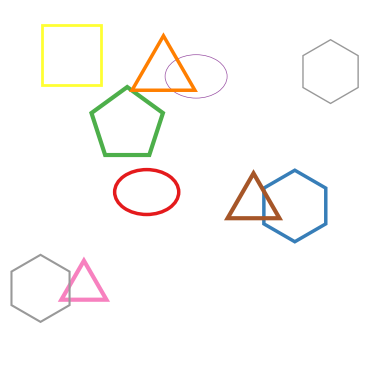[{"shape": "oval", "thickness": 2.5, "radius": 0.42, "center": [0.381, 0.501]}, {"shape": "hexagon", "thickness": 2.5, "radius": 0.46, "center": [0.766, 0.465]}, {"shape": "pentagon", "thickness": 3, "radius": 0.49, "center": [0.33, 0.676]}, {"shape": "oval", "thickness": 0.5, "radius": 0.4, "center": [0.509, 0.802]}, {"shape": "triangle", "thickness": 2.5, "radius": 0.47, "center": [0.425, 0.813]}, {"shape": "square", "thickness": 2, "radius": 0.39, "center": [0.185, 0.858]}, {"shape": "triangle", "thickness": 3, "radius": 0.39, "center": [0.658, 0.472]}, {"shape": "triangle", "thickness": 3, "radius": 0.34, "center": [0.218, 0.255]}, {"shape": "hexagon", "thickness": 1, "radius": 0.41, "center": [0.859, 0.814]}, {"shape": "hexagon", "thickness": 1.5, "radius": 0.44, "center": [0.105, 0.251]}]